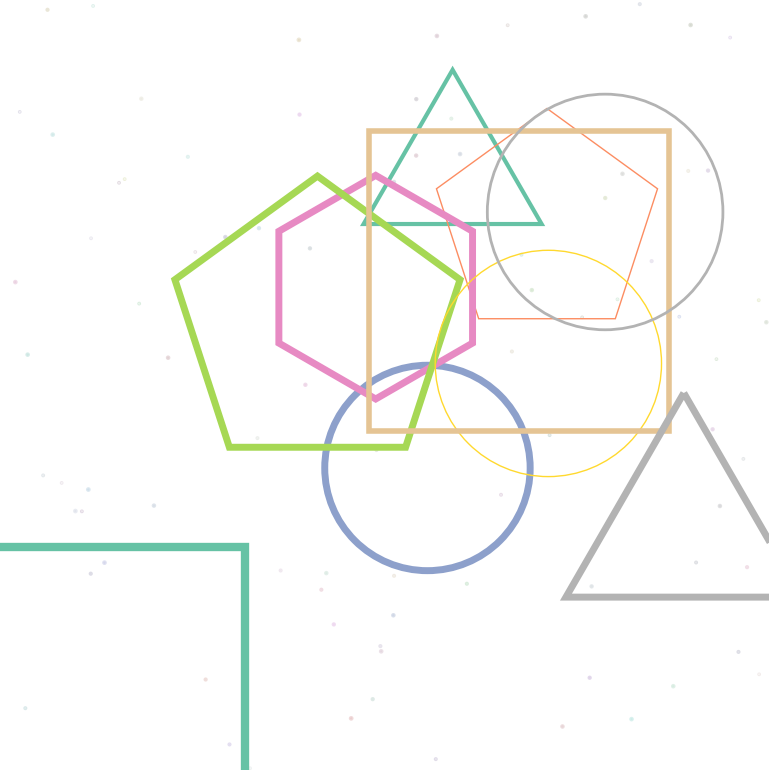[{"shape": "triangle", "thickness": 1.5, "radius": 0.67, "center": [0.588, 0.776]}, {"shape": "square", "thickness": 3, "radius": 0.83, "center": [0.153, 0.124]}, {"shape": "pentagon", "thickness": 0.5, "radius": 0.75, "center": [0.71, 0.708]}, {"shape": "circle", "thickness": 2.5, "radius": 0.67, "center": [0.555, 0.392]}, {"shape": "hexagon", "thickness": 2.5, "radius": 0.73, "center": [0.488, 0.627]}, {"shape": "pentagon", "thickness": 2.5, "radius": 0.97, "center": [0.412, 0.577]}, {"shape": "circle", "thickness": 0.5, "radius": 0.73, "center": [0.712, 0.528]}, {"shape": "square", "thickness": 2, "radius": 0.97, "center": [0.674, 0.635]}, {"shape": "triangle", "thickness": 2.5, "radius": 0.88, "center": [0.888, 0.313]}, {"shape": "circle", "thickness": 1, "radius": 0.76, "center": [0.786, 0.725]}]